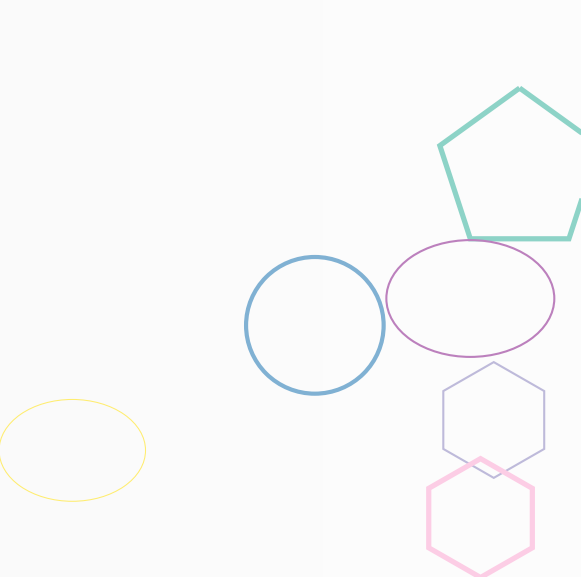[{"shape": "pentagon", "thickness": 2.5, "radius": 0.72, "center": [0.894, 0.702]}, {"shape": "hexagon", "thickness": 1, "radius": 0.5, "center": [0.849, 0.272]}, {"shape": "circle", "thickness": 2, "radius": 0.59, "center": [0.542, 0.436]}, {"shape": "hexagon", "thickness": 2.5, "radius": 0.51, "center": [0.827, 0.102]}, {"shape": "oval", "thickness": 1, "radius": 0.72, "center": [0.809, 0.482]}, {"shape": "oval", "thickness": 0.5, "radius": 0.63, "center": [0.124, 0.219]}]